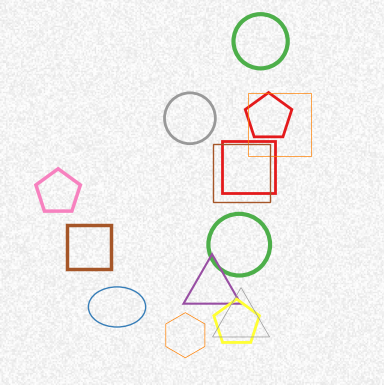[{"shape": "pentagon", "thickness": 2, "radius": 0.32, "center": [0.698, 0.696]}, {"shape": "square", "thickness": 2, "radius": 0.34, "center": [0.646, 0.566]}, {"shape": "oval", "thickness": 1, "radius": 0.37, "center": [0.304, 0.203]}, {"shape": "circle", "thickness": 3, "radius": 0.4, "center": [0.621, 0.365]}, {"shape": "circle", "thickness": 3, "radius": 0.35, "center": [0.677, 0.893]}, {"shape": "triangle", "thickness": 1.5, "radius": 0.43, "center": [0.551, 0.254]}, {"shape": "square", "thickness": 0.5, "radius": 0.41, "center": [0.726, 0.677]}, {"shape": "hexagon", "thickness": 0.5, "radius": 0.29, "center": [0.481, 0.129]}, {"shape": "pentagon", "thickness": 2, "radius": 0.31, "center": [0.615, 0.161]}, {"shape": "square", "thickness": 2.5, "radius": 0.29, "center": [0.231, 0.359]}, {"shape": "square", "thickness": 1, "radius": 0.37, "center": [0.628, 0.551]}, {"shape": "pentagon", "thickness": 2.5, "radius": 0.3, "center": [0.151, 0.501]}, {"shape": "triangle", "thickness": 0.5, "radius": 0.43, "center": [0.626, 0.168]}, {"shape": "circle", "thickness": 2, "radius": 0.33, "center": [0.493, 0.693]}]